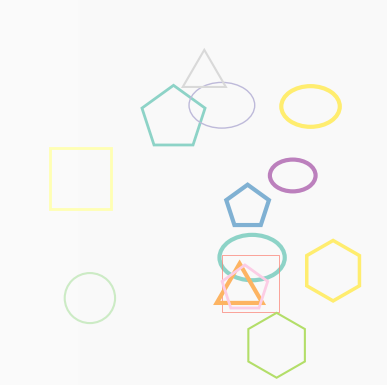[{"shape": "pentagon", "thickness": 2, "radius": 0.43, "center": [0.448, 0.693]}, {"shape": "oval", "thickness": 3, "radius": 0.42, "center": [0.651, 0.331]}, {"shape": "square", "thickness": 2, "radius": 0.4, "center": [0.208, 0.537]}, {"shape": "oval", "thickness": 1, "radius": 0.42, "center": [0.573, 0.727]}, {"shape": "square", "thickness": 0.5, "radius": 0.37, "center": [0.646, 0.264]}, {"shape": "pentagon", "thickness": 3, "radius": 0.29, "center": [0.639, 0.462]}, {"shape": "triangle", "thickness": 3, "radius": 0.34, "center": [0.618, 0.247]}, {"shape": "hexagon", "thickness": 1.5, "radius": 0.42, "center": [0.714, 0.103]}, {"shape": "pentagon", "thickness": 2, "radius": 0.31, "center": [0.632, 0.25]}, {"shape": "triangle", "thickness": 1.5, "radius": 0.32, "center": [0.527, 0.806]}, {"shape": "oval", "thickness": 3, "radius": 0.29, "center": [0.755, 0.544]}, {"shape": "circle", "thickness": 1.5, "radius": 0.32, "center": [0.232, 0.226]}, {"shape": "oval", "thickness": 3, "radius": 0.38, "center": [0.801, 0.723]}, {"shape": "hexagon", "thickness": 2.5, "radius": 0.39, "center": [0.86, 0.297]}]